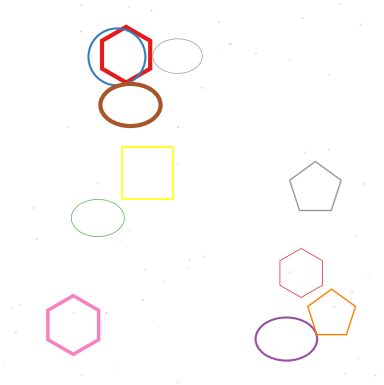[{"shape": "hexagon", "thickness": 0.5, "radius": 0.32, "center": [0.782, 0.291]}, {"shape": "hexagon", "thickness": 3, "radius": 0.36, "center": [0.328, 0.858]}, {"shape": "circle", "thickness": 1.5, "radius": 0.37, "center": [0.304, 0.852]}, {"shape": "oval", "thickness": 0.5, "radius": 0.34, "center": [0.254, 0.434]}, {"shape": "oval", "thickness": 1.5, "radius": 0.4, "center": [0.744, 0.119]}, {"shape": "pentagon", "thickness": 1, "radius": 0.33, "center": [0.861, 0.184]}, {"shape": "square", "thickness": 1.5, "radius": 0.33, "center": [0.383, 0.551]}, {"shape": "oval", "thickness": 3, "radius": 0.39, "center": [0.339, 0.727]}, {"shape": "hexagon", "thickness": 2.5, "radius": 0.38, "center": [0.19, 0.156]}, {"shape": "oval", "thickness": 0.5, "radius": 0.32, "center": [0.461, 0.854]}, {"shape": "pentagon", "thickness": 1, "radius": 0.35, "center": [0.819, 0.51]}]